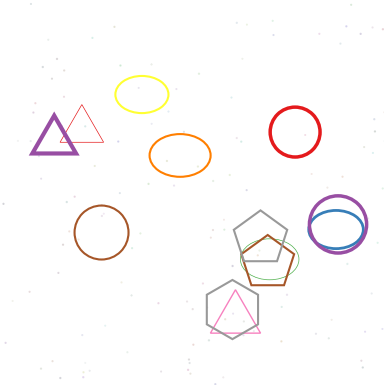[{"shape": "triangle", "thickness": 0.5, "radius": 0.33, "center": [0.213, 0.663]}, {"shape": "circle", "thickness": 2.5, "radius": 0.32, "center": [0.767, 0.657]}, {"shape": "oval", "thickness": 2, "radius": 0.35, "center": [0.873, 0.404]}, {"shape": "oval", "thickness": 0.5, "radius": 0.38, "center": [0.7, 0.326]}, {"shape": "circle", "thickness": 2.5, "radius": 0.37, "center": [0.878, 0.417]}, {"shape": "triangle", "thickness": 3, "radius": 0.33, "center": [0.141, 0.634]}, {"shape": "oval", "thickness": 1.5, "radius": 0.4, "center": [0.468, 0.596]}, {"shape": "oval", "thickness": 1.5, "radius": 0.34, "center": [0.369, 0.754]}, {"shape": "circle", "thickness": 1.5, "radius": 0.35, "center": [0.264, 0.396]}, {"shape": "pentagon", "thickness": 1.5, "radius": 0.36, "center": [0.695, 0.318]}, {"shape": "triangle", "thickness": 1, "radius": 0.38, "center": [0.612, 0.172]}, {"shape": "hexagon", "thickness": 1.5, "radius": 0.38, "center": [0.604, 0.196]}, {"shape": "pentagon", "thickness": 1.5, "radius": 0.36, "center": [0.677, 0.381]}]